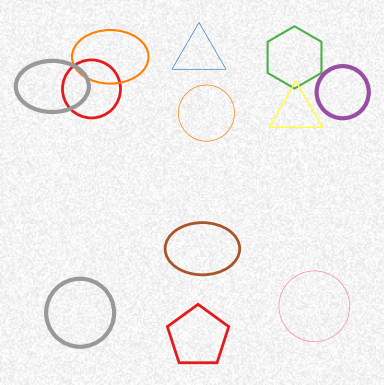[{"shape": "circle", "thickness": 2, "radius": 0.38, "center": [0.238, 0.769]}, {"shape": "pentagon", "thickness": 2, "radius": 0.42, "center": [0.514, 0.126]}, {"shape": "triangle", "thickness": 0.5, "radius": 0.41, "center": [0.517, 0.861]}, {"shape": "hexagon", "thickness": 1.5, "radius": 0.4, "center": [0.765, 0.851]}, {"shape": "circle", "thickness": 3, "radius": 0.34, "center": [0.89, 0.761]}, {"shape": "circle", "thickness": 0.5, "radius": 0.36, "center": [0.536, 0.706]}, {"shape": "oval", "thickness": 1.5, "radius": 0.5, "center": [0.286, 0.852]}, {"shape": "triangle", "thickness": 1, "radius": 0.4, "center": [0.769, 0.709]}, {"shape": "oval", "thickness": 2, "radius": 0.48, "center": [0.526, 0.354]}, {"shape": "circle", "thickness": 0.5, "radius": 0.46, "center": [0.816, 0.204]}, {"shape": "circle", "thickness": 3, "radius": 0.44, "center": [0.208, 0.188]}, {"shape": "oval", "thickness": 3, "radius": 0.47, "center": [0.136, 0.775]}]